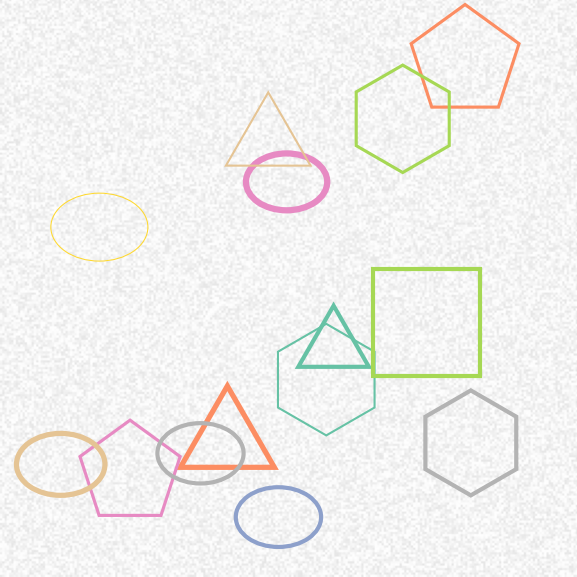[{"shape": "triangle", "thickness": 2, "radius": 0.35, "center": [0.578, 0.399]}, {"shape": "hexagon", "thickness": 1, "radius": 0.48, "center": [0.565, 0.342]}, {"shape": "triangle", "thickness": 2.5, "radius": 0.47, "center": [0.394, 0.237]}, {"shape": "pentagon", "thickness": 1.5, "radius": 0.49, "center": [0.805, 0.893]}, {"shape": "oval", "thickness": 2, "radius": 0.37, "center": [0.482, 0.104]}, {"shape": "pentagon", "thickness": 1.5, "radius": 0.46, "center": [0.225, 0.18]}, {"shape": "oval", "thickness": 3, "radius": 0.35, "center": [0.496, 0.684]}, {"shape": "square", "thickness": 2, "radius": 0.46, "center": [0.738, 0.44]}, {"shape": "hexagon", "thickness": 1.5, "radius": 0.47, "center": [0.697, 0.793]}, {"shape": "oval", "thickness": 0.5, "radius": 0.42, "center": [0.172, 0.606]}, {"shape": "oval", "thickness": 2.5, "radius": 0.38, "center": [0.105, 0.195]}, {"shape": "triangle", "thickness": 1, "radius": 0.42, "center": [0.464, 0.755]}, {"shape": "hexagon", "thickness": 2, "radius": 0.45, "center": [0.815, 0.232]}, {"shape": "oval", "thickness": 2, "radius": 0.37, "center": [0.347, 0.214]}]